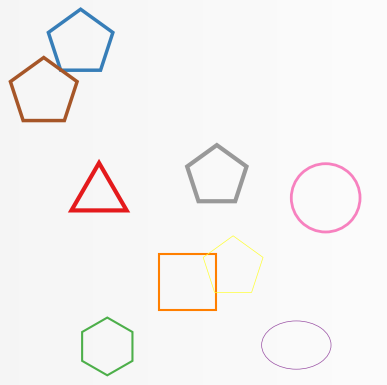[{"shape": "triangle", "thickness": 3, "radius": 0.41, "center": [0.256, 0.495]}, {"shape": "pentagon", "thickness": 2.5, "radius": 0.44, "center": [0.208, 0.888]}, {"shape": "hexagon", "thickness": 1.5, "radius": 0.37, "center": [0.277, 0.1]}, {"shape": "oval", "thickness": 0.5, "radius": 0.45, "center": [0.765, 0.104]}, {"shape": "square", "thickness": 1.5, "radius": 0.37, "center": [0.484, 0.268]}, {"shape": "pentagon", "thickness": 0.5, "radius": 0.41, "center": [0.602, 0.306]}, {"shape": "pentagon", "thickness": 2.5, "radius": 0.45, "center": [0.113, 0.76]}, {"shape": "circle", "thickness": 2, "radius": 0.44, "center": [0.84, 0.486]}, {"shape": "pentagon", "thickness": 3, "radius": 0.4, "center": [0.56, 0.543]}]